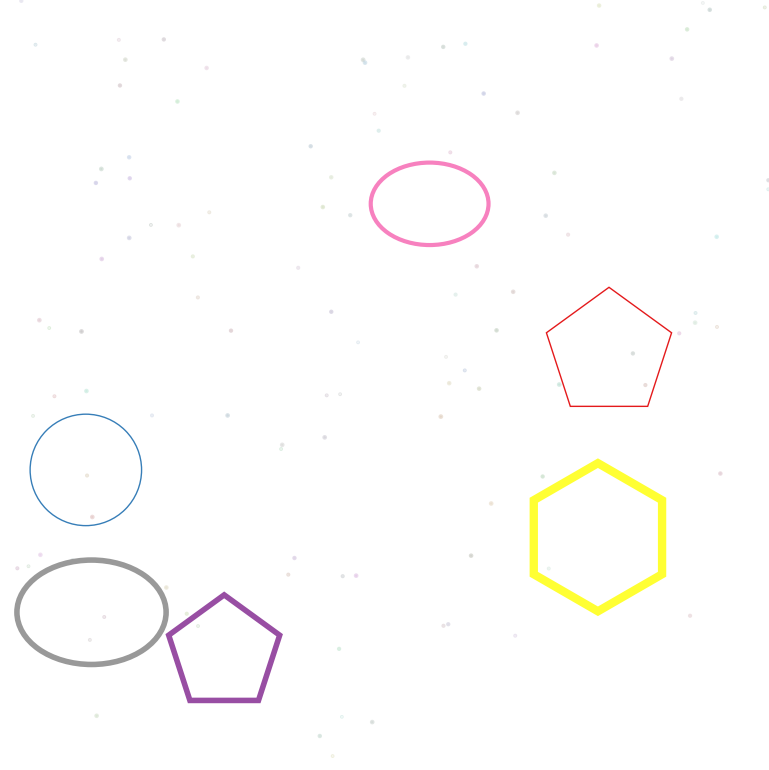[{"shape": "pentagon", "thickness": 0.5, "radius": 0.43, "center": [0.791, 0.541]}, {"shape": "circle", "thickness": 0.5, "radius": 0.36, "center": [0.111, 0.39]}, {"shape": "pentagon", "thickness": 2, "radius": 0.38, "center": [0.291, 0.152]}, {"shape": "hexagon", "thickness": 3, "radius": 0.48, "center": [0.777, 0.302]}, {"shape": "oval", "thickness": 1.5, "radius": 0.38, "center": [0.558, 0.735]}, {"shape": "oval", "thickness": 2, "radius": 0.48, "center": [0.119, 0.205]}]